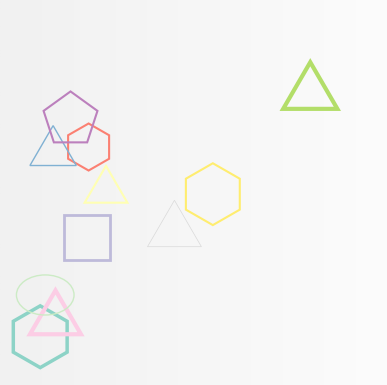[{"shape": "hexagon", "thickness": 2.5, "radius": 0.4, "center": [0.104, 0.125]}, {"shape": "triangle", "thickness": 1.5, "radius": 0.32, "center": [0.274, 0.505]}, {"shape": "square", "thickness": 2, "radius": 0.29, "center": [0.224, 0.382]}, {"shape": "hexagon", "thickness": 1.5, "radius": 0.31, "center": [0.229, 0.618]}, {"shape": "triangle", "thickness": 1, "radius": 0.35, "center": [0.137, 0.605]}, {"shape": "triangle", "thickness": 3, "radius": 0.4, "center": [0.801, 0.758]}, {"shape": "triangle", "thickness": 3, "radius": 0.38, "center": [0.143, 0.17]}, {"shape": "triangle", "thickness": 0.5, "radius": 0.4, "center": [0.45, 0.399]}, {"shape": "pentagon", "thickness": 1.5, "radius": 0.37, "center": [0.182, 0.689]}, {"shape": "oval", "thickness": 1, "radius": 0.37, "center": [0.117, 0.234]}, {"shape": "hexagon", "thickness": 1.5, "radius": 0.4, "center": [0.549, 0.496]}]